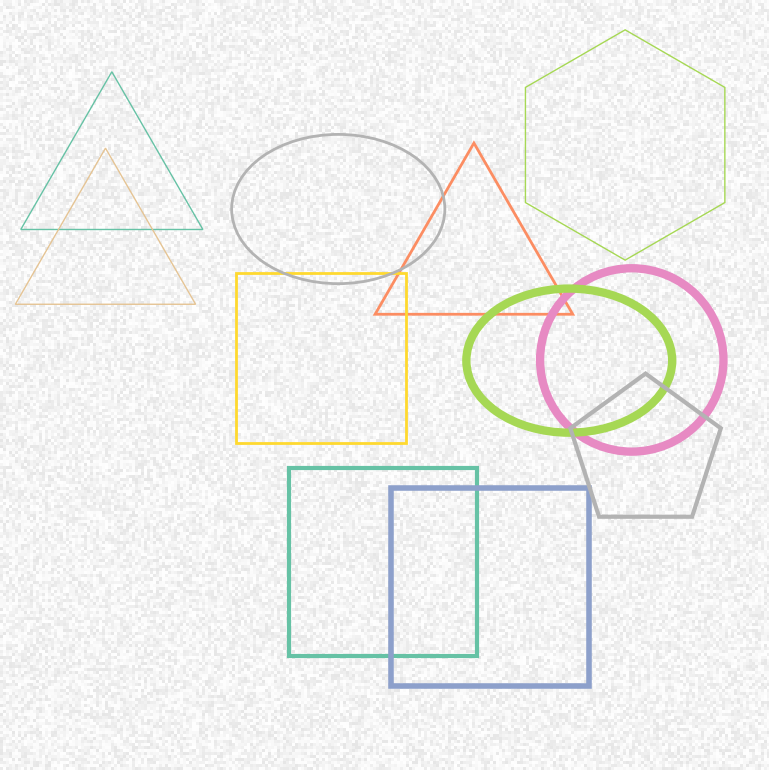[{"shape": "triangle", "thickness": 0.5, "radius": 0.68, "center": [0.145, 0.77]}, {"shape": "square", "thickness": 1.5, "radius": 0.61, "center": [0.497, 0.27]}, {"shape": "triangle", "thickness": 1, "radius": 0.74, "center": [0.615, 0.666]}, {"shape": "square", "thickness": 2, "radius": 0.64, "center": [0.636, 0.238]}, {"shape": "circle", "thickness": 3, "radius": 0.6, "center": [0.82, 0.533]}, {"shape": "oval", "thickness": 3, "radius": 0.67, "center": [0.739, 0.532]}, {"shape": "hexagon", "thickness": 0.5, "radius": 0.75, "center": [0.812, 0.812]}, {"shape": "square", "thickness": 1, "radius": 0.55, "center": [0.417, 0.535]}, {"shape": "triangle", "thickness": 0.5, "radius": 0.68, "center": [0.137, 0.672]}, {"shape": "pentagon", "thickness": 1.5, "radius": 0.51, "center": [0.838, 0.412]}, {"shape": "oval", "thickness": 1, "radius": 0.69, "center": [0.439, 0.729]}]